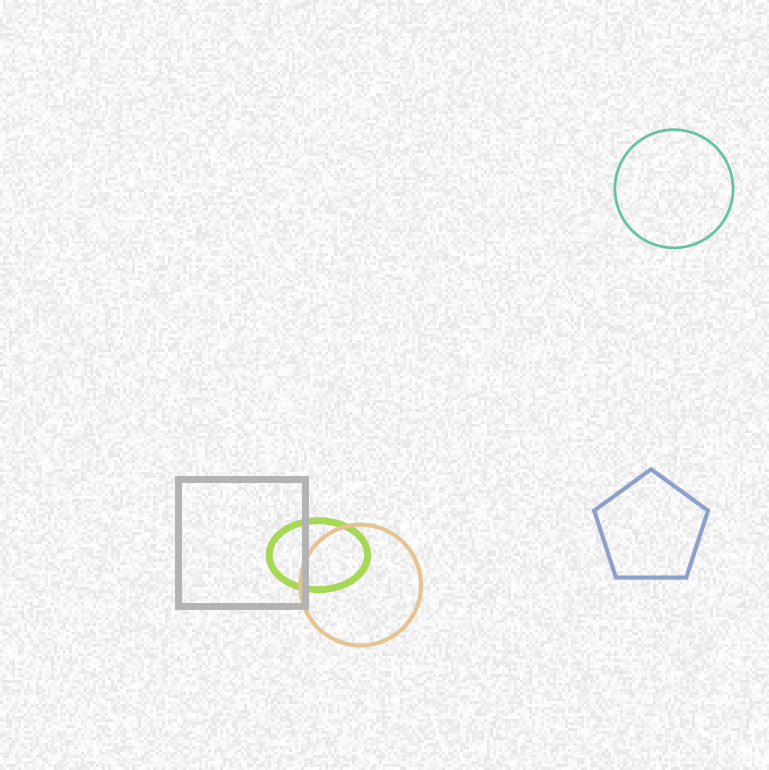[{"shape": "circle", "thickness": 1, "radius": 0.38, "center": [0.875, 0.755]}, {"shape": "pentagon", "thickness": 1.5, "radius": 0.39, "center": [0.846, 0.313]}, {"shape": "oval", "thickness": 2.5, "radius": 0.32, "center": [0.414, 0.279]}, {"shape": "circle", "thickness": 1.5, "radius": 0.39, "center": [0.468, 0.24]}, {"shape": "square", "thickness": 2.5, "radius": 0.41, "center": [0.313, 0.295]}]